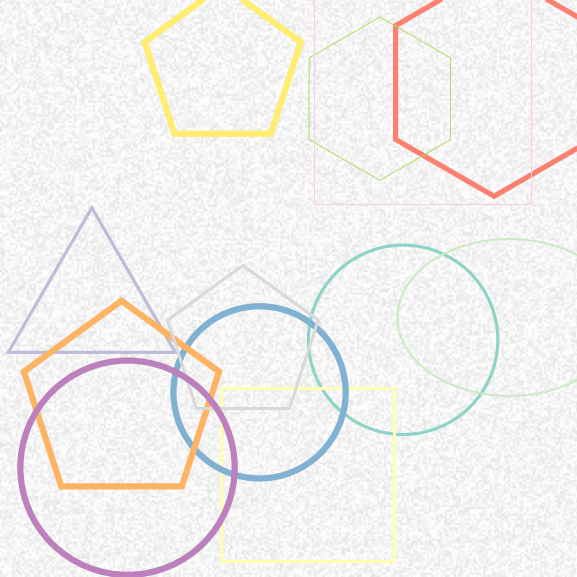[{"shape": "circle", "thickness": 1.5, "radius": 0.82, "center": [0.698, 0.411]}, {"shape": "square", "thickness": 1.5, "radius": 0.75, "center": [0.532, 0.177]}, {"shape": "triangle", "thickness": 1.5, "radius": 0.83, "center": [0.159, 0.472]}, {"shape": "hexagon", "thickness": 2.5, "radius": 0.98, "center": [0.856, 0.856]}, {"shape": "circle", "thickness": 3, "radius": 0.75, "center": [0.449, 0.32]}, {"shape": "pentagon", "thickness": 3, "radius": 0.89, "center": [0.21, 0.301]}, {"shape": "hexagon", "thickness": 0.5, "radius": 0.71, "center": [0.658, 0.828]}, {"shape": "square", "thickness": 0.5, "radius": 0.94, "center": [0.732, 0.834]}, {"shape": "pentagon", "thickness": 1.5, "radius": 0.69, "center": [0.421, 0.403]}, {"shape": "circle", "thickness": 3, "radius": 0.93, "center": [0.221, 0.189]}, {"shape": "oval", "thickness": 1, "radius": 0.97, "center": [0.882, 0.449]}, {"shape": "pentagon", "thickness": 3, "radius": 0.71, "center": [0.386, 0.883]}]